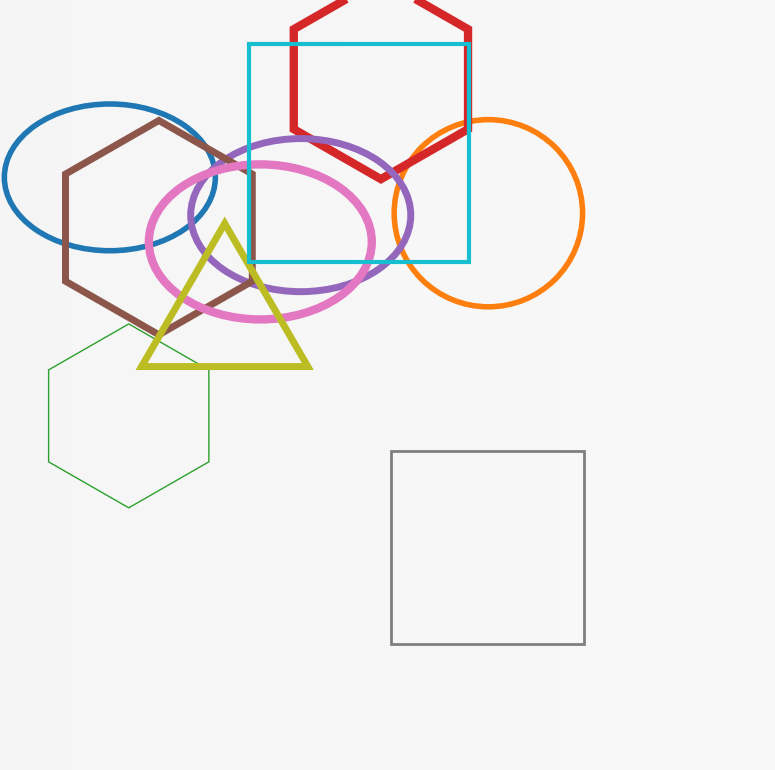[{"shape": "oval", "thickness": 2, "radius": 0.68, "center": [0.142, 0.77]}, {"shape": "circle", "thickness": 2, "radius": 0.61, "center": [0.63, 0.723]}, {"shape": "hexagon", "thickness": 0.5, "radius": 0.6, "center": [0.166, 0.46]}, {"shape": "hexagon", "thickness": 3, "radius": 0.65, "center": [0.491, 0.897]}, {"shape": "oval", "thickness": 2.5, "radius": 0.71, "center": [0.388, 0.721]}, {"shape": "hexagon", "thickness": 2.5, "radius": 0.7, "center": [0.205, 0.704]}, {"shape": "oval", "thickness": 3, "radius": 0.72, "center": [0.336, 0.686]}, {"shape": "square", "thickness": 1, "radius": 0.62, "center": [0.629, 0.289]}, {"shape": "triangle", "thickness": 2.5, "radius": 0.62, "center": [0.29, 0.586]}, {"shape": "square", "thickness": 1.5, "radius": 0.71, "center": [0.463, 0.802]}]